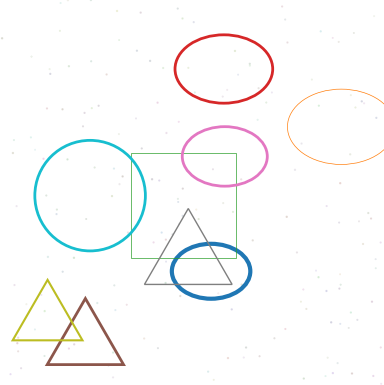[{"shape": "oval", "thickness": 3, "radius": 0.51, "center": [0.548, 0.295]}, {"shape": "oval", "thickness": 0.5, "radius": 0.7, "center": [0.886, 0.671]}, {"shape": "square", "thickness": 0.5, "radius": 0.68, "center": [0.476, 0.466]}, {"shape": "oval", "thickness": 2, "radius": 0.63, "center": [0.581, 0.821]}, {"shape": "triangle", "thickness": 2, "radius": 0.57, "center": [0.222, 0.11]}, {"shape": "oval", "thickness": 2, "radius": 0.55, "center": [0.584, 0.594]}, {"shape": "triangle", "thickness": 1, "radius": 0.66, "center": [0.489, 0.327]}, {"shape": "triangle", "thickness": 1.5, "radius": 0.52, "center": [0.124, 0.168]}, {"shape": "circle", "thickness": 2, "radius": 0.72, "center": [0.234, 0.492]}]